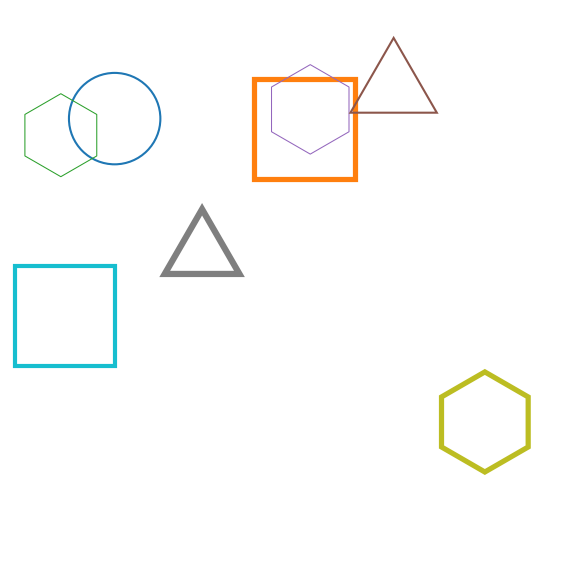[{"shape": "circle", "thickness": 1, "radius": 0.4, "center": [0.199, 0.794]}, {"shape": "square", "thickness": 2.5, "radius": 0.44, "center": [0.528, 0.776]}, {"shape": "hexagon", "thickness": 0.5, "radius": 0.36, "center": [0.105, 0.765]}, {"shape": "hexagon", "thickness": 0.5, "radius": 0.39, "center": [0.537, 0.81]}, {"shape": "triangle", "thickness": 1, "radius": 0.43, "center": [0.682, 0.847]}, {"shape": "triangle", "thickness": 3, "radius": 0.37, "center": [0.35, 0.562]}, {"shape": "hexagon", "thickness": 2.5, "radius": 0.43, "center": [0.84, 0.268]}, {"shape": "square", "thickness": 2, "radius": 0.43, "center": [0.113, 0.452]}]